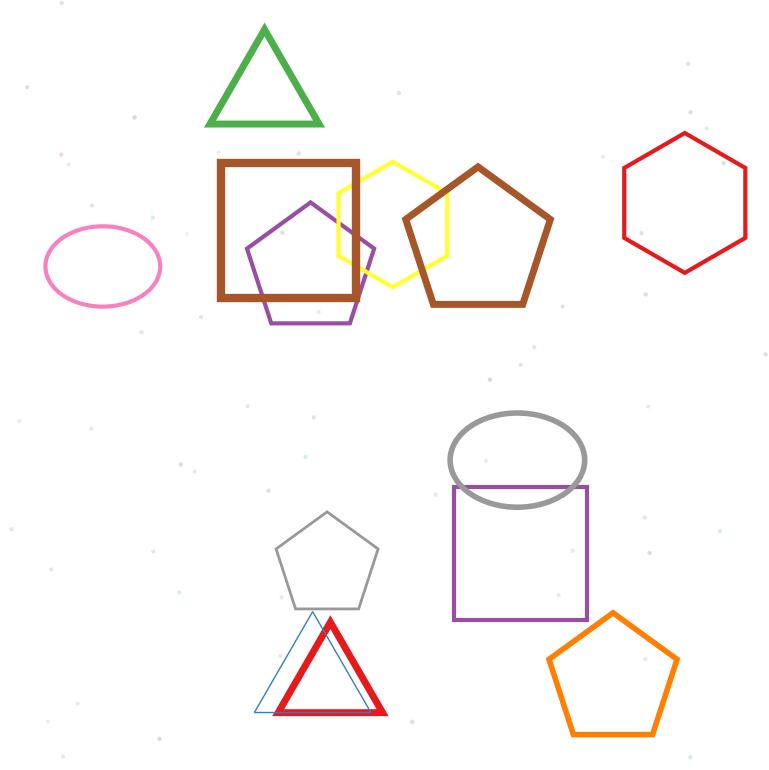[{"shape": "triangle", "thickness": 2.5, "radius": 0.39, "center": [0.429, 0.114]}, {"shape": "hexagon", "thickness": 1.5, "radius": 0.45, "center": [0.889, 0.736]}, {"shape": "triangle", "thickness": 0.5, "radius": 0.44, "center": [0.406, 0.118]}, {"shape": "triangle", "thickness": 2.5, "radius": 0.41, "center": [0.344, 0.88]}, {"shape": "square", "thickness": 1.5, "radius": 0.43, "center": [0.676, 0.281]}, {"shape": "pentagon", "thickness": 1.5, "radius": 0.43, "center": [0.403, 0.65]}, {"shape": "pentagon", "thickness": 2, "radius": 0.44, "center": [0.796, 0.117]}, {"shape": "hexagon", "thickness": 1.5, "radius": 0.41, "center": [0.51, 0.708]}, {"shape": "square", "thickness": 3, "radius": 0.44, "center": [0.375, 0.7]}, {"shape": "pentagon", "thickness": 2.5, "radius": 0.49, "center": [0.621, 0.685]}, {"shape": "oval", "thickness": 1.5, "radius": 0.37, "center": [0.134, 0.654]}, {"shape": "pentagon", "thickness": 1, "radius": 0.35, "center": [0.425, 0.266]}, {"shape": "oval", "thickness": 2, "radius": 0.44, "center": [0.672, 0.402]}]